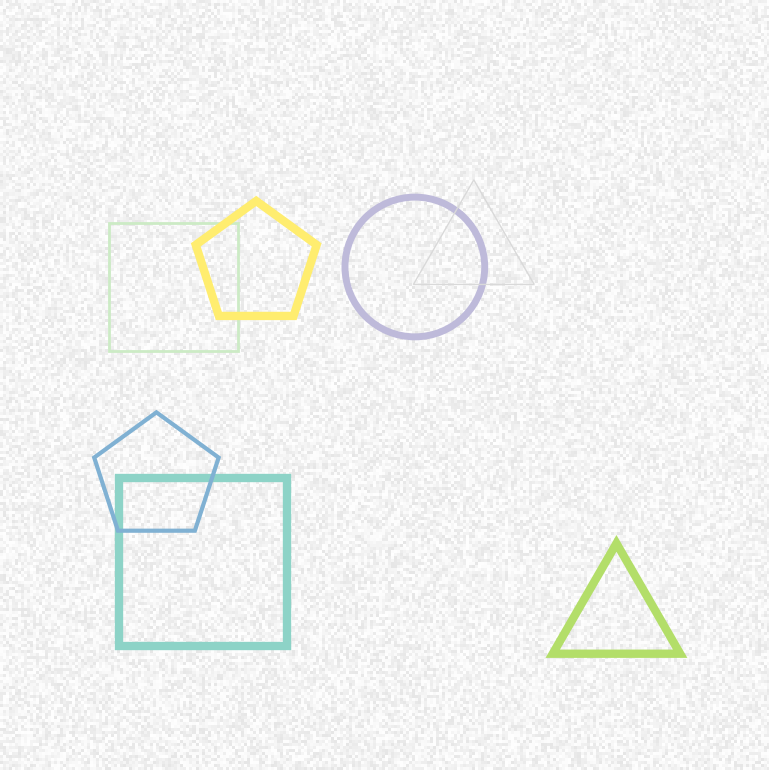[{"shape": "square", "thickness": 3, "radius": 0.55, "center": [0.264, 0.27]}, {"shape": "circle", "thickness": 2.5, "radius": 0.45, "center": [0.539, 0.653]}, {"shape": "pentagon", "thickness": 1.5, "radius": 0.42, "center": [0.203, 0.38]}, {"shape": "triangle", "thickness": 3, "radius": 0.48, "center": [0.801, 0.199]}, {"shape": "triangle", "thickness": 0.5, "radius": 0.45, "center": [0.615, 0.676]}, {"shape": "square", "thickness": 1, "radius": 0.42, "center": [0.225, 0.627]}, {"shape": "pentagon", "thickness": 3, "radius": 0.41, "center": [0.333, 0.656]}]